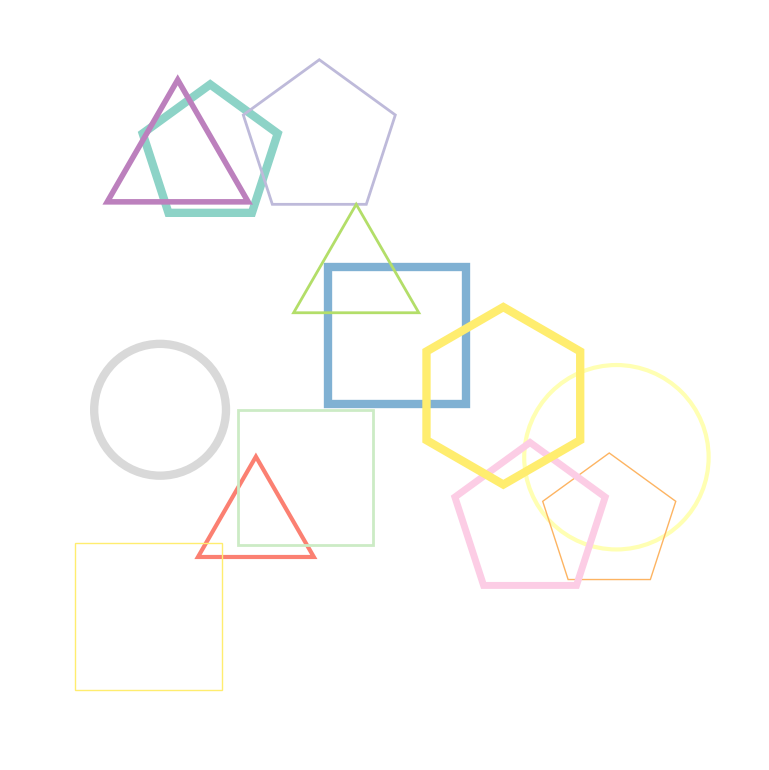[{"shape": "pentagon", "thickness": 3, "radius": 0.46, "center": [0.273, 0.798]}, {"shape": "circle", "thickness": 1.5, "radius": 0.6, "center": [0.801, 0.406]}, {"shape": "pentagon", "thickness": 1, "radius": 0.52, "center": [0.415, 0.819]}, {"shape": "triangle", "thickness": 1.5, "radius": 0.43, "center": [0.332, 0.32]}, {"shape": "square", "thickness": 3, "radius": 0.45, "center": [0.516, 0.564]}, {"shape": "pentagon", "thickness": 0.5, "radius": 0.45, "center": [0.791, 0.321]}, {"shape": "triangle", "thickness": 1, "radius": 0.47, "center": [0.463, 0.641]}, {"shape": "pentagon", "thickness": 2.5, "radius": 0.51, "center": [0.688, 0.323]}, {"shape": "circle", "thickness": 3, "radius": 0.43, "center": [0.208, 0.468]}, {"shape": "triangle", "thickness": 2, "radius": 0.53, "center": [0.231, 0.791]}, {"shape": "square", "thickness": 1, "radius": 0.44, "center": [0.397, 0.38]}, {"shape": "hexagon", "thickness": 3, "radius": 0.58, "center": [0.654, 0.486]}, {"shape": "square", "thickness": 0.5, "radius": 0.48, "center": [0.193, 0.199]}]